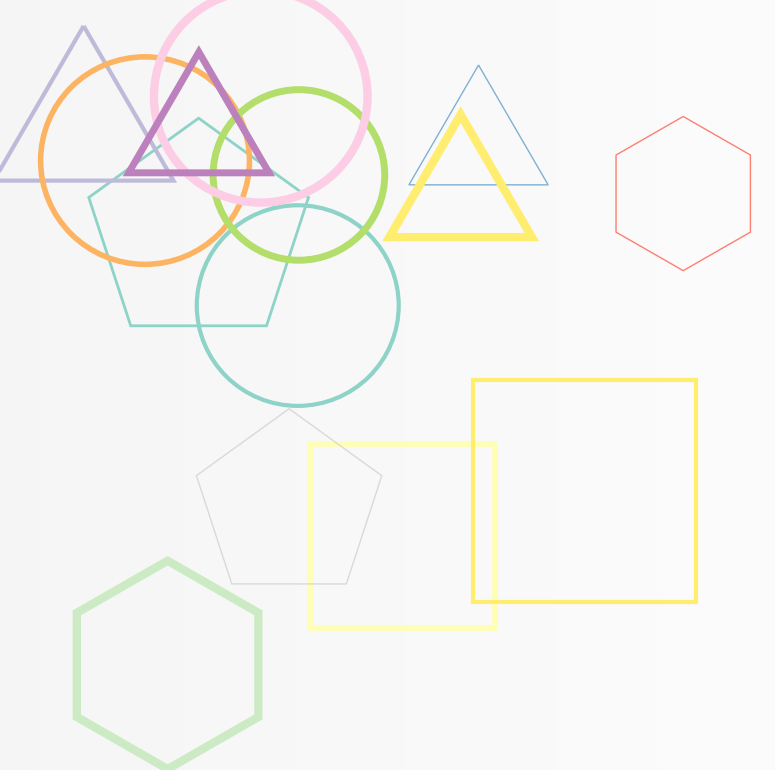[{"shape": "circle", "thickness": 1.5, "radius": 0.65, "center": [0.384, 0.603]}, {"shape": "pentagon", "thickness": 1, "radius": 0.75, "center": [0.256, 0.697]}, {"shape": "square", "thickness": 2, "radius": 0.6, "center": [0.519, 0.303]}, {"shape": "triangle", "thickness": 1.5, "radius": 0.67, "center": [0.108, 0.832]}, {"shape": "hexagon", "thickness": 0.5, "radius": 0.5, "center": [0.882, 0.749]}, {"shape": "triangle", "thickness": 0.5, "radius": 0.52, "center": [0.617, 0.812]}, {"shape": "circle", "thickness": 2, "radius": 0.67, "center": [0.187, 0.791]}, {"shape": "circle", "thickness": 2.5, "radius": 0.55, "center": [0.386, 0.773]}, {"shape": "circle", "thickness": 3, "radius": 0.69, "center": [0.336, 0.875]}, {"shape": "pentagon", "thickness": 0.5, "radius": 0.63, "center": [0.373, 0.343]}, {"shape": "triangle", "thickness": 2.5, "radius": 0.52, "center": [0.257, 0.828]}, {"shape": "hexagon", "thickness": 3, "radius": 0.68, "center": [0.216, 0.136]}, {"shape": "triangle", "thickness": 3, "radius": 0.53, "center": [0.594, 0.745]}, {"shape": "square", "thickness": 1.5, "radius": 0.72, "center": [0.755, 0.362]}]